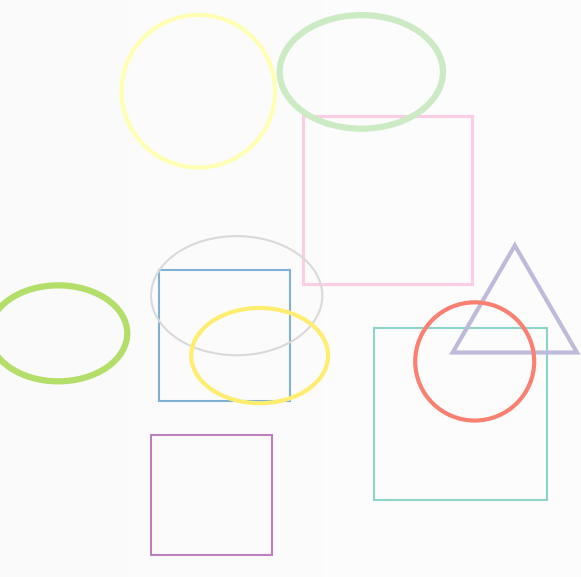[{"shape": "square", "thickness": 1, "radius": 0.75, "center": [0.792, 0.282]}, {"shape": "circle", "thickness": 2, "radius": 0.66, "center": [0.341, 0.841]}, {"shape": "triangle", "thickness": 2, "radius": 0.62, "center": [0.886, 0.451]}, {"shape": "circle", "thickness": 2, "radius": 0.51, "center": [0.817, 0.373]}, {"shape": "square", "thickness": 1, "radius": 0.56, "center": [0.386, 0.418]}, {"shape": "oval", "thickness": 3, "radius": 0.59, "center": [0.1, 0.422]}, {"shape": "square", "thickness": 1.5, "radius": 0.73, "center": [0.667, 0.653]}, {"shape": "oval", "thickness": 1, "radius": 0.74, "center": [0.407, 0.487]}, {"shape": "square", "thickness": 1, "radius": 0.52, "center": [0.363, 0.142]}, {"shape": "oval", "thickness": 3, "radius": 0.7, "center": [0.622, 0.875]}, {"shape": "oval", "thickness": 2, "radius": 0.59, "center": [0.447, 0.383]}]